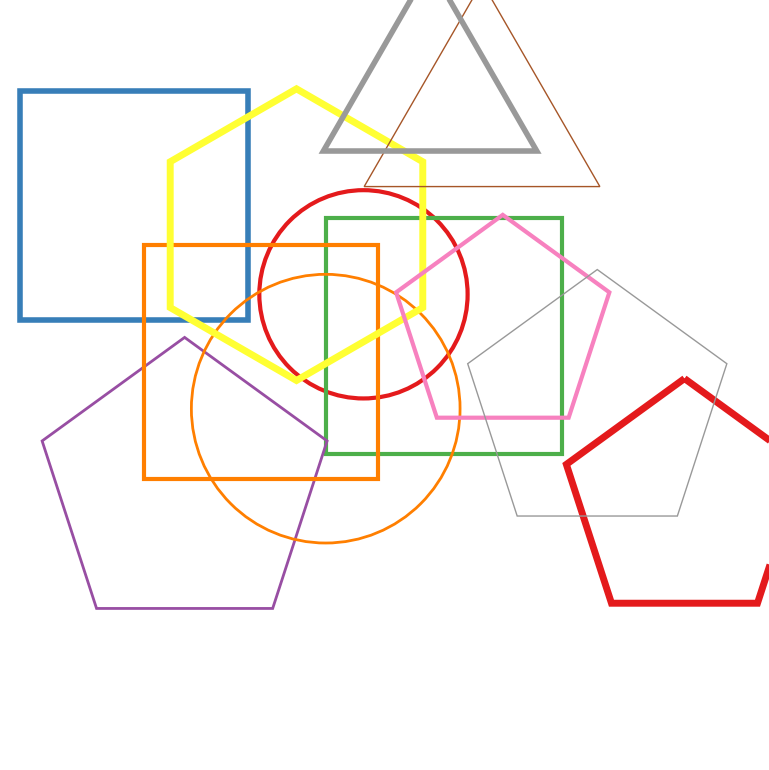[{"shape": "pentagon", "thickness": 2.5, "radius": 0.81, "center": [0.889, 0.347]}, {"shape": "circle", "thickness": 1.5, "radius": 0.68, "center": [0.472, 0.618]}, {"shape": "square", "thickness": 2, "radius": 0.74, "center": [0.174, 0.733]}, {"shape": "square", "thickness": 1.5, "radius": 0.77, "center": [0.577, 0.563]}, {"shape": "pentagon", "thickness": 1, "radius": 0.97, "center": [0.24, 0.367]}, {"shape": "square", "thickness": 1.5, "radius": 0.76, "center": [0.339, 0.53]}, {"shape": "circle", "thickness": 1, "radius": 0.87, "center": [0.423, 0.469]}, {"shape": "hexagon", "thickness": 2.5, "radius": 0.95, "center": [0.385, 0.695]}, {"shape": "triangle", "thickness": 0.5, "radius": 0.88, "center": [0.626, 0.846]}, {"shape": "pentagon", "thickness": 1.5, "radius": 0.73, "center": [0.653, 0.575]}, {"shape": "pentagon", "thickness": 0.5, "radius": 0.88, "center": [0.776, 0.473]}, {"shape": "triangle", "thickness": 2, "radius": 0.8, "center": [0.559, 0.884]}]